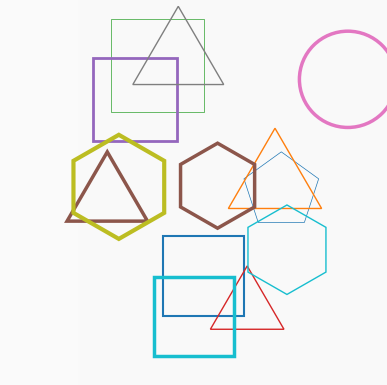[{"shape": "square", "thickness": 1.5, "radius": 0.52, "center": [0.524, 0.284]}, {"shape": "pentagon", "thickness": 0.5, "radius": 0.51, "center": [0.726, 0.504]}, {"shape": "triangle", "thickness": 1, "radius": 0.69, "center": [0.71, 0.528]}, {"shape": "square", "thickness": 0.5, "radius": 0.6, "center": [0.406, 0.83]}, {"shape": "triangle", "thickness": 1, "radius": 0.55, "center": [0.638, 0.2]}, {"shape": "square", "thickness": 2, "radius": 0.54, "center": [0.348, 0.741]}, {"shape": "hexagon", "thickness": 2.5, "radius": 0.55, "center": [0.562, 0.518]}, {"shape": "triangle", "thickness": 2.5, "radius": 0.6, "center": [0.277, 0.486]}, {"shape": "circle", "thickness": 2.5, "radius": 0.63, "center": [0.898, 0.794]}, {"shape": "triangle", "thickness": 1, "radius": 0.68, "center": [0.46, 0.848]}, {"shape": "hexagon", "thickness": 3, "radius": 0.68, "center": [0.307, 0.515]}, {"shape": "hexagon", "thickness": 1, "radius": 0.58, "center": [0.741, 0.351]}, {"shape": "square", "thickness": 2.5, "radius": 0.52, "center": [0.5, 0.177]}]